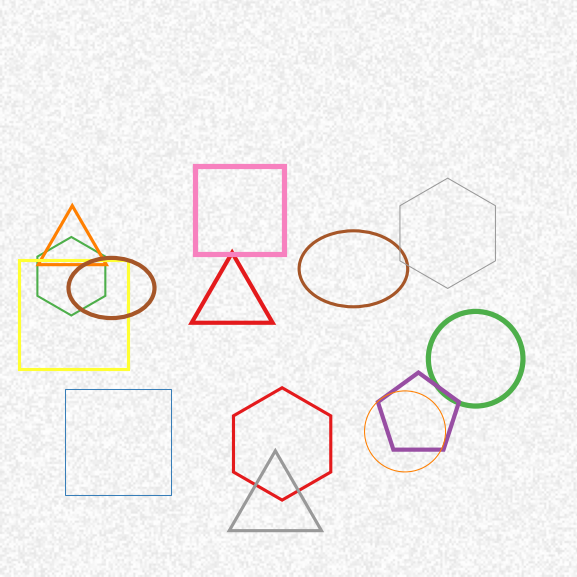[{"shape": "triangle", "thickness": 2, "radius": 0.4, "center": [0.402, 0.481]}, {"shape": "hexagon", "thickness": 1.5, "radius": 0.49, "center": [0.489, 0.23]}, {"shape": "square", "thickness": 0.5, "radius": 0.46, "center": [0.204, 0.234]}, {"shape": "hexagon", "thickness": 1, "radius": 0.34, "center": [0.124, 0.521]}, {"shape": "circle", "thickness": 2.5, "radius": 0.41, "center": [0.824, 0.378]}, {"shape": "pentagon", "thickness": 2, "radius": 0.37, "center": [0.725, 0.28]}, {"shape": "circle", "thickness": 0.5, "radius": 0.35, "center": [0.701, 0.252]}, {"shape": "triangle", "thickness": 1.5, "radius": 0.34, "center": [0.125, 0.575]}, {"shape": "square", "thickness": 1.5, "radius": 0.47, "center": [0.127, 0.455]}, {"shape": "oval", "thickness": 1.5, "radius": 0.47, "center": [0.612, 0.534]}, {"shape": "oval", "thickness": 2, "radius": 0.37, "center": [0.193, 0.5]}, {"shape": "square", "thickness": 2.5, "radius": 0.38, "center": [0.414, 0.635]}, {"shape": "triangle", "thickness": 1.5, "radius": 0.46, "center": [0.477, 0.126]}, {"shape": "hexagon", "thickness": 0.5, "radius": 0.48, "center": [0.775, 0.595]}]